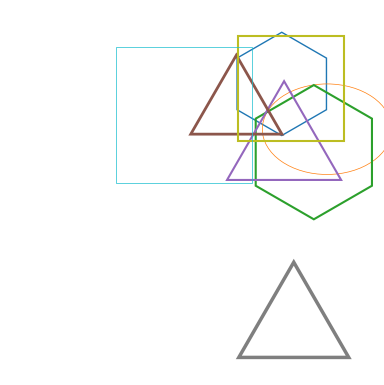[{"shape": "hexagon", "thickness": 1, "radius": 0.67, "center": [0.732, 0.782]}, {"shape": "oval", "thickness": 0.5, "radius": 0.84, "center": [0.849, 0.664]}, {"shape": "hexagon", "thickness": 1.5, "radius": 0.87, "center": [0.815, 0.605]}, {"shape": "triangle", "thickness": 1.5, "radius": 0.86, "center": [0.738, 0.618]}, {"shape": "triangle", "thickness": 2, "radius": 0.68, "center": [0.614, 0.72]}, {"shape": "triangle", "thickness": 2.5, "radius": 0.82, "center": [0.763, 0.154]}, {"shape": "square", "thickness": 1.5, "radius": 0.69, "center": [0.755, 0.77]}, {"shape": "square", "thickness": 0.5, "radius": 0.88, "center": [0.477, 0.703]}]